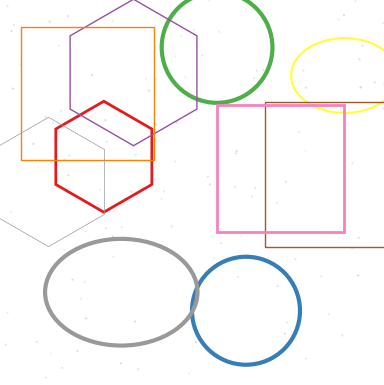[{"shape": "hexagon", "thickness": 2, "radius": 0.72, "center": [0.27, 0.593]}, {"shape": "circle", "thickness": 3, "radius": 0.7, "center": [0.639, 0.193]}, {"shape": "circle", "thickness": 3, "radius": 0.72, "center": [0.564, 0.877]}, {"shape": "hexagon", "thickness": 1, "radius": 0.95, "center": [0.347, 0.812]}, {"shape": "square", "thickness": 1, "radius": 0.86, "center": [0.228, 0.758]}, {"shape": "oval", "thickness": 1.5, "radius": 0.69, "center": [0.895, 0.804]}, {"shape": "square", "thickness": 1, "radius": 0.94, "center": [0.876, 0.546]}, {"shape": "square", "thickness": 2, "radius": 0.83, "center": [0.729, 0.562]}, {"shape": "hexagon", "thickness": 0.5, "radius": 0.84, "center": [0.126, 0.527]}, {"shape": "oval", "thickness": 3, "radius": 0.99, "center": [0.315, 0.241]}]